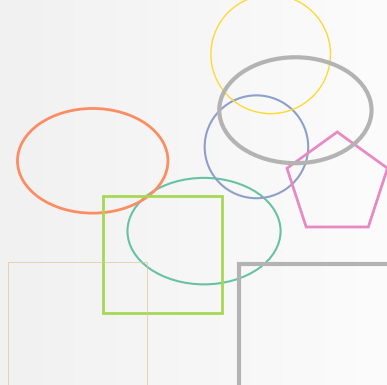[{"shape": "oval", "thickness": 1.5, "radius": 0.99, "center": [0.527, 0.4]}, {"shape": "oval", "thickness": 2, "radius": 0.97, "center": [0.239, 0.582]}, {"shape": "circle", "thickness": 1.5, "radius": 0.67, "center": [0.662, 0.619]}, {"shape": "pentagon", "thickness": 2, "radius": 0.68, "center": [0.87, 0.521]}, {"shape": "square", "thickness": 2, "radius": 0.76, "center": [0.419, 0.339]}, {"shape": "circle", "thickness": 1, "radius": 0.77, "center": [0.699, 0.859]}, {"shape": "square", "thickness": 0.5, "radius": 0.9, "center": [0.199, 0.141]}, {"shape": "oval", "thickness": 3, "radius": 0.98, "center": [0.762, 0.714]}, {"shape": "square", "thickness": 3, "radius": 0.99, "center": [0.814, 0.116]}]